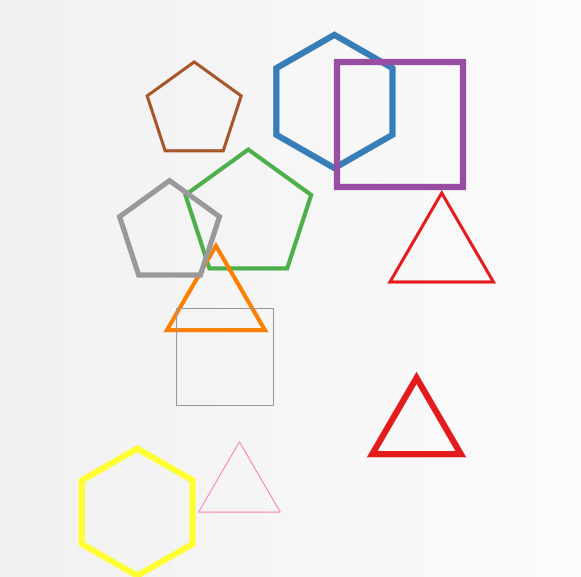[{"shape": "triangle", "thickness": 1.5, "radius": 0.51, "center": [0.76, 0.562]}, {"shape": "triangle", "thickness": 3, "radius": 0.44, "center": [0.717, 0.257]}, {"shape": "hexagon", "thickness": 3, "radius": 0.58, "center": [0.575, 0.823]}, {"shape": "pentagon", "thickness": 2, "radius": 0.57, "center": [0.427, 0.626]}, {"shape": "square", "thickness": 3, "radius": 0.54, "center": [0.688, 0.783]}, {"shape": "triangle", "thickness": 2, "radius": 0.49, "center": [0.371, 0.476]}, {"shape": "hexagon", "thickness": 3, "radius": 0.55, "center": [0.236, 0.112]}, {"shape": "pentagon", "thickness": 1.5, "radius": 0.43, "center": [0.334, 0.807]}, {"shape": "triangle", "thickness": 0.5, "radius": 0.41, "center": [0.412, 0.153]}, {"shape": "pentagon", "thickness": 2.5, "radius": 0.45, "center": [0.292, 0.596]}, {"shape": "square", "thickness": 0.5, "radius": 0.42, "center": [0.386, 0.382]}]